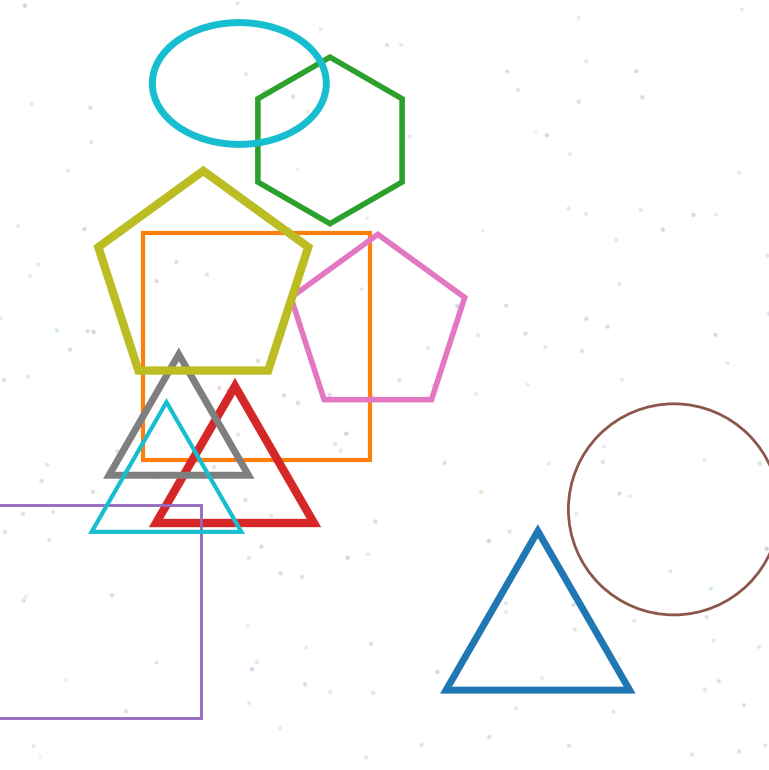[{"shape": "triangle", "thickness": 2.5, "radius": 0.69, "center": [0.699, 0.173]}, {"shape": "square", "thickness": 1.5, "radius": 0.74, "center": [0.333, 0.55]}, {"shape": "hexagon", "thickness": 2, "radius": 0.54, "center": [0.429, 0.818]}, {"shape": "triangle", "thickness": 3, "radius": 0.59, "center": [0.305, 0.38]}, {"shape": "square", "thickness": 1, "radius": 0.69, "center": [0.123, 0.206]}, {"shape": "circle", "thickness": 1, "radius": 0.69, "center": [0.875, 0.338]}, {"shape": "pentagon", "thickness": 2, "radius": 0.59, "center": [0.491, 0.577]}, {"shape": "triangle", "thickness": 2.5, "radius": 0.52, "center": [0.232, 0.435]}, {"shape": "pentagon", "thickness": 3, "radius": 0.72, "center": [0.264, 0.635]}, {"shape": "triangle", "thickness": 1.5, "radius": 0.56, "center": [0.216, 0.365]}, {"shape": "oval", "thickness": 2.5, "radius": 0.57, "center": [0.311, 0.892]}]